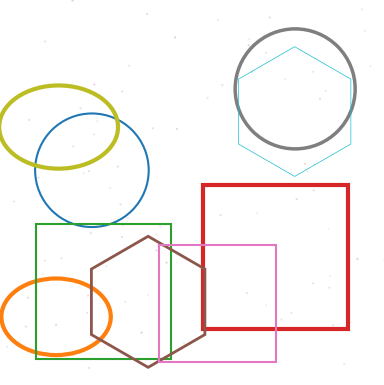[{"shape": "circle", "thickness": 1.5, "radius": 0.74, "center": [0.239, 0.558]}, {"shape": "oval", "thickness": 3, "radius": 0.71, "center": [0.146, 0.177]}, {"shape": "square", "thickness": 1.5, "radius": 0.88, "center": [0.269, 0.243]}, {"shape": "square", "thickness": 3, "radius": 0.94, "center": [0.716, 0.333]}, {"shape": "hexagon", "thickness": 2, "radius": 0.85, "center": [0.385, 0.216]}, {"shape": "square", "thickness": 1.5, "radius": 0.76, "center": [0.565, 0.212]}, {"shape": "circle", "thickness": 2.5, "radius": 0.78, "center": [0.767, 0.769]}, {"shape": "oval", "thickness": 3, "radius": 0.77, "center": [0.152, 0.67]}, {"shape": "hexagon", "thickness": 0.5, "radius": 0.84, "center": [0.765, 0.71]}]